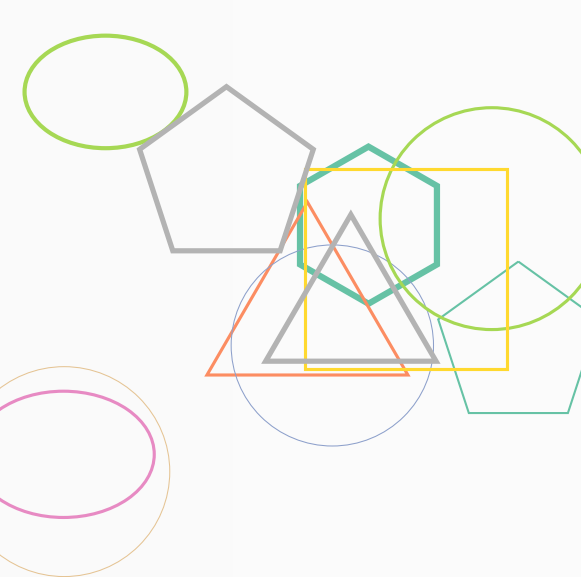[{"shape": "hexagon", "thickness": 3, "radius": 0.68, "center": [0.634, 0.609]}, {"shape": "pentagon", "thickness": 1, "radius": 0.72, "center": [0.892, 0.401]}, {"shape": "triangle", "thickness": 1.5, "radius": 1.0, "center": [0.529, 0.45]}, {"shape": "circle", "thickness": 0.5, "radius": 0.87, "center": [0.572, 0.401]}, {"shape": "oval", "thickness": 1.5, "radius": 0.78, "center": [0.109, 0.212]}, {"shape": "circle", "thickness": 1.5, "radius": 0.96, "center": [0.846, 0.621]}, {"shape": "oval", "thickness": 2, "radius": 0.7, "center": [0.181, 0.84]}, {"shape": "square", "thickness": 1.5, "radius": 0.87, "center": [0.698, 0.533]}, {"shape": "circle", "thickness": 0.5, "radius": 0.91, "center": [0.11, 0.182]}, {"shape": "triangle", "thickness": 2.5, "radius": 0.85, "center": [0.604, 0.458]}, {"shape": "pentagon", "thickness": 2.5, "radius": 0.79, "center": [0.39, 0.692]}]